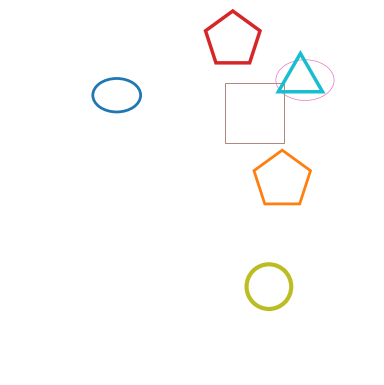[{"shape": "oval", "thickness": 2, "radius": 0.31, "center": [0.303, 0.753]}, {"shape": "pentagon", "thickness": 2, "radius": 0.39, "center": [0.733, 0.533]}, {"shape": "pentagon", "thickness": 2.5, "radius": 0.37, "center": [0.605, 0.897]}, {"shape": "square", "thickness": 0.5, "radius": 0.38, "center": [0.66, 0.707]}, {"shape": "oval", "thickness": 0.5, "radius": 0.38, "center": [0.792, 0.792]}, {"shape": "circle", "thickness": 3, "radius": 0.29, "center": [0.698, 0.255]}, {"shape": "triangle", "thickness": 2.5, "radius": 0.33, "center": [0.78, 0.795]}]